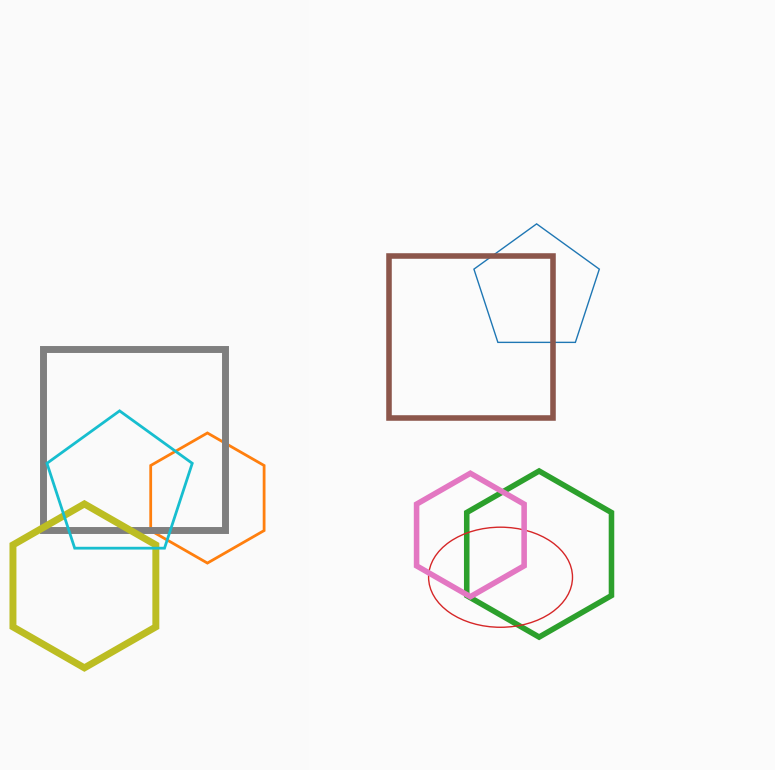[{"shape": "pentagon", "thickness": 0.5, "radius": 0.43, "center": [0.692, 0.624]}, {"shape": "hexagon", "thickness": 1, "radius": 0.42, "center": [0.268, 0.353]}, {"shape": "hexagon", "thickness": 2, "radius": 0.54, "center": [0.696, 0.28]}, {"shape": "oval", "thickness": 0.5, "radius": 0.46, "center": [0.646, 0.25]}, {"shape": "square", "thickness": 2, "radius": 0.53, "center": [0.608, 0.562]}, {"shape": "hexagon", "thickness": 2, "radius": 0.4, "center": [0.607, 0.305]}, {"shape": "square", "thickness": 2.5, "radius": 0.59, "center": [0.173, 0.429]}, {"shape": "hexagon", "thickness": 2.5, "radius": 0.53, "center": [0.109, 0.239]}, {"shape": "pentagon", "thickness": 1, "radius": 0.49, "center": [0.154, 0.368]}]